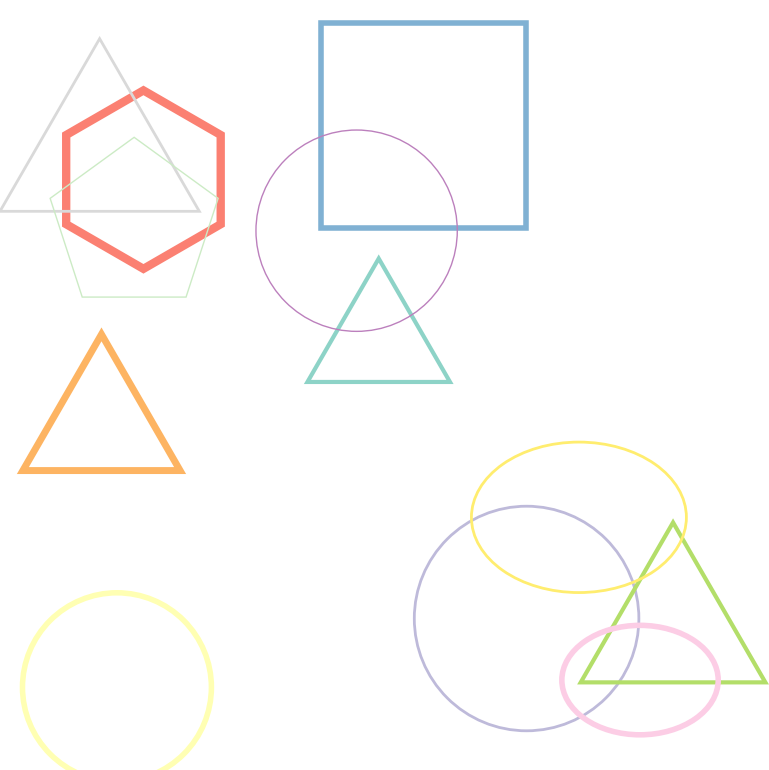[{"shape": "triangle", "thickness": 1.5, "radius": 0.53, "center": [0.492, 0.557]}, {"shape": "circle", "thickness": 2, "radius": 0.61, "center": [0.152, 0.107]}, {"shape": "circle", "thickness": 1, "radius": 0.73, "center": [0.684, 0.197]}, {"shape": "hexagon", "thickness": 3, "radius": 0.58, "center": [0.186, 0.767]}, {"shape": "square", "thickness": 2, "radius": 0.67, "center": [0.55, 0.837]}, {"shape": "triangle", "thickness": 2.5, "radius": 0.59, "center": [0.132, 0.448]}, {"shape": "triangle", "thickness": 1.5, "radius": 0.69, "center": [0.874, 0.183]}, {"shape": "oval", "thickness": 2, "radius": 0.51, "center": [0.831, 0.117]}, {"shape": "triangle", "thickness": 1, "radius": 0.75, "center": [0.129, 0.8]}, {"shape": "circle", "thickness": 0.5, "radius": 0.65, "center": [0.463, 0.7]}, {"shape": "pentagon", "thickness": 0.5, "radius": 0.57, "center": [0.174, 0.707]}, {"shape": "oval", "thickness": 1, "radius": 0.7, "center": [0.752, 0.328]}]